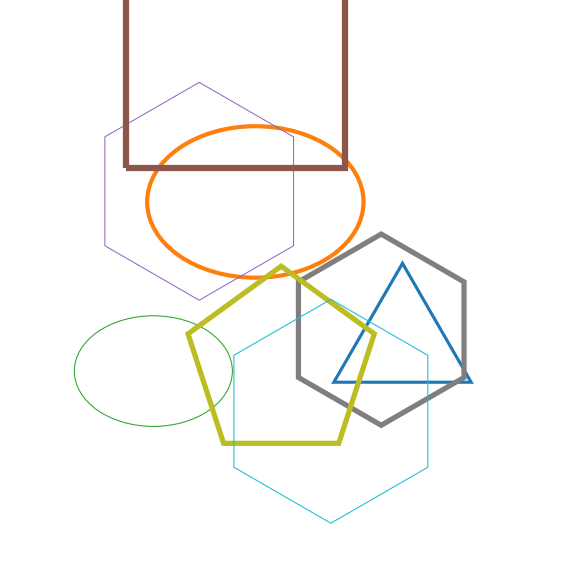[{"shape": "triangle", "thickness": 1.5, "radius": 0.69, "center": [0.697, 0.406]}, {"shape": "oval", "thickness": 2, "radius": 0.94, "center": [0.442, 0.649]}, {"shape": "oval", "thickness": 0.5, "radius": 0.68, "center": [0.266, 0.357]}, {"shape": "hexagon", "thickness": 0.5, "radius": 0.94, "center": [0.345, 0.668]}, {"shape": "square", "thickness": 3, "radius": 0.95, "center": [0.407, 0.898]}, {"shape": "hexagon", "thickness": 2.5, "radius": 0.83, "center": [0.66, 0.428]}, {"shape": "pentagon", "thickness": 2.5, "radius": 0.85, "center": [0.487, 0.369]}, {"shape": "hexagon", "thickness": 0.5, "radius": 0.97, "center": [0.573, 0.287]}]